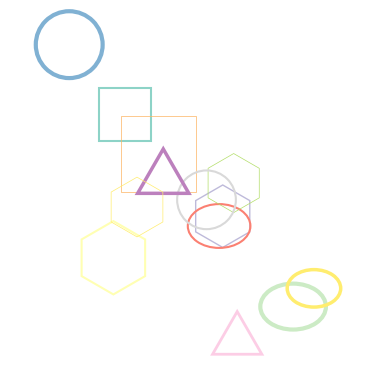[{"shape": "square", "thickness": 1.5, "radius": 0.34, "center": [0.325, 0.703]}, {"shape": "hexagon", "thickness": 1.5, "radius": 0.48, "center": [0.294, 0.33]}, {"shape": "hexagon", "thickness": 1, "radius": 0.41, "center": [0.579, 0.438]}, {"shape": "oval", "thickness": 1.5, "radius": 0.41, "center": [0.569, 0.413]}, {"shape": "circle", "thickness": 3, "radius": 0.43, "center": [0.18, 0.884]}, {"shape": "square", "thickness": 0.5, "radius": 0.49, "center": [0.412, 0.601]}, {"shape": "hexagon", "thickness": 0.5, "radius": 0.38, "center": [0.607, 0.524]}, {"shape": "triangle", "thickness": 2, "radius": 0.37, "center": [0.616, 0.117]}, {"shape": "circle", "thickness": 1.5, "radius": 0.38, "center": [0.536, 0.481]}, {"shape": "triangle", "thickness": 2.5, "radius": 0.38, "center": [0.424, 0.536]}, {"shape": "oval", "thickness": 3, "radius": 0.43, "center": [0.761, 0.204]}, {"shape": "oval", "thickness": 2.5, "radius": 0.35, "center": [0.815, 0.251]}, {"shape": "hexagon", "thickness": 0.5, "radius": 0.39, "center": [0.356, 0.462]}]